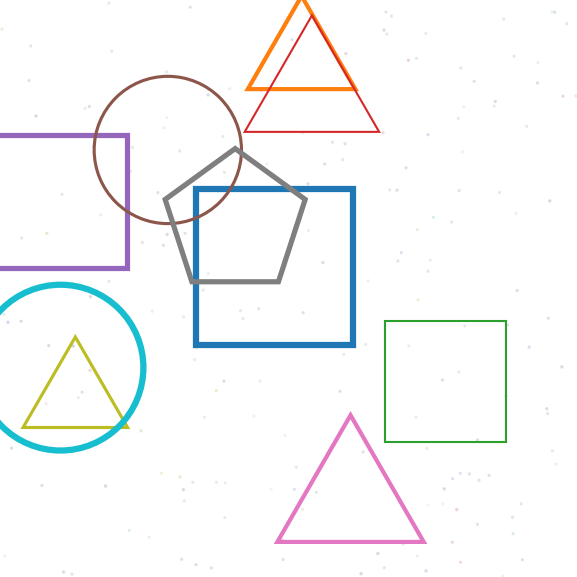[{"shape": "square", "thickness": 3, "radius": 0.68, "center": [0.475, 0.536]}, {"shape": "triangle", "thickness": 2, "radius": 0.54, "center": [0.522, 0.899]}, {"shape": "square", "thickness": 1, "radius": 0.52, "center": [0.772, 0.339]}, {"shape": "triangle", "thickness": 1, "radius": 0.67, "center": [0.54, 0.838]}, {"shape": "square", "thickness": 2.5, "radius": 0.57, "center": [0.106, 0.651]}, {"shape": "circle", "thickness": 1.5, "radius": 0.64, "center": [0.291, 0.739]}, {"shape": "triangle", "thickness": 2, "radius": 0.73, "center": [0.607, 0.134]}, {"shape": "pentagon", "thickness": 2.5, "radius": 0.64, "center": [0.407, 0.614]}, {"shape": "triangle", "thickness": 1.5, "radius": 0.52, "center": [0.13, 0.311]}, {"shape": "circle", "thickness": 3, "radius": 0.72, "center": [0.105, 0.363]}]